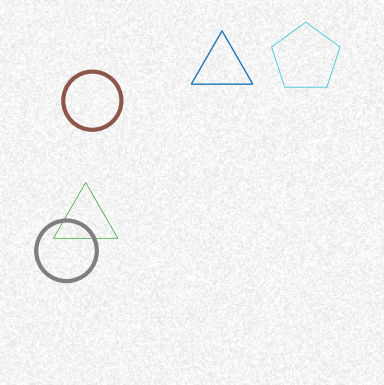[{"shape": "triangle", "thickness": 1, "radius": 0.46, "center": [0.577, 0.828]}, {"shape": "triangle", "thickness": 0.5, "radius": 0.48, "center": [0.223, 0.429]}, {"shape": "circle", "thickness": 3, "radius": 0.38, "center": [0.24, 0.738]}, {"shape": "circle", "thickness": 3, "radius": 0.39, "center": [0.173, 0.349]}, {"shape": "pentagon", "thickness": 0.5, "radius": 0.47, "center": [0.794, 0.849]}]